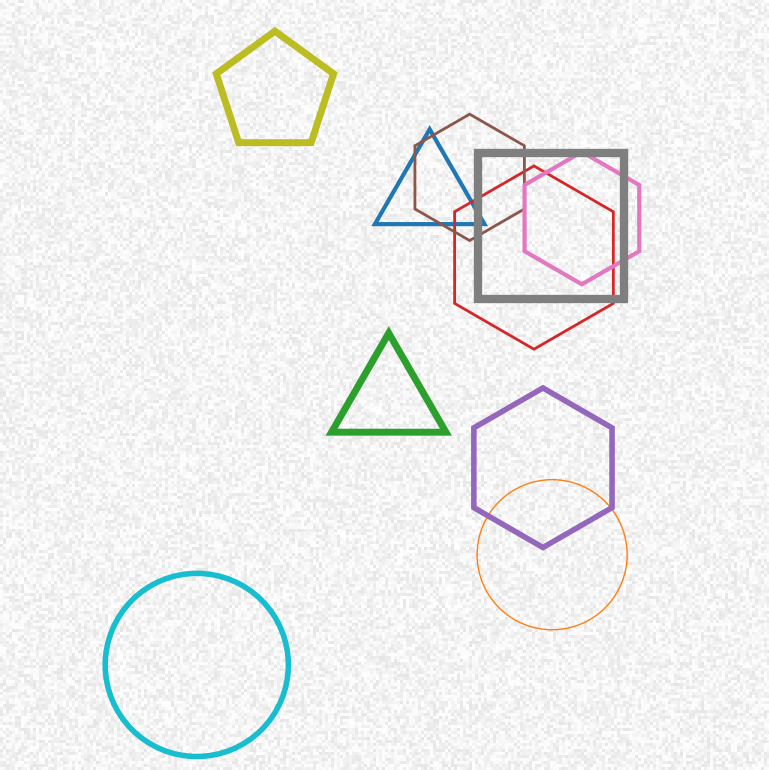[{"shape": "triangle", "thickness": 1.5, "radius": 0.41, "center": [0.558, 0.75]}, {"shape": "circle", "thickness": 0.5, "radius": 0.49, "center": [0.717, 0.28]}, {"shape": "triangle", "thickness": 2.5, "radius": 0.43, "center": [0.505, 0.482]}, {"shape": "hexagon", "thickness": 1, "radius": 0.6, "center": [0.693, 0.665]}, {"shape": "hexagon", "thickness": 2, "radius": 0.52, "center": [0.705, 0.393]}, {"shape": "hexagon", "thickness": 1, "radius": 0.41, "center": [0.61, 0.77]}, {"shape": "hexagon", "thickness": 1.5, "radius": 0.43, "center": [0.756, 0.717]}, {"shape": "square", "thickness": 3, "radius": 0.48, "center": [0.716, 0.706]}, {"shape": "pentagon", "thickness": 2.5, "radius": 0.4, "center": [0.357, 0.879]}, {"shape": "circle", "thickness": 2, "radius": 0.59, "center": [0.256, 0.136]}]